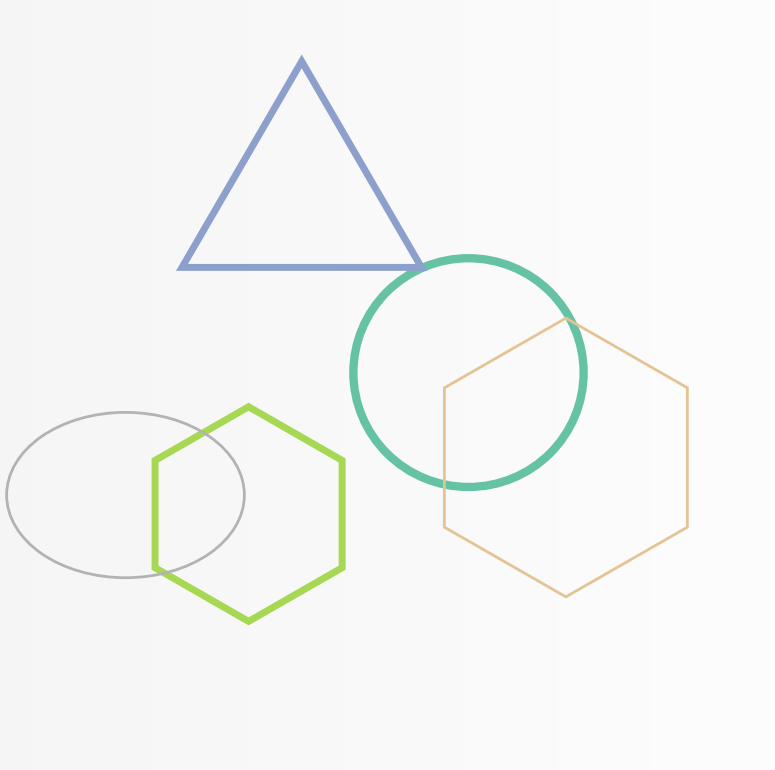[{"shape": "circle", "thickness": 3, "radius": 0.74, "center": [0.605, 0.516]}, {"shape": "triangle", "thickness": 2.5, "radius": 0.89, "center": [0.389, 0.742]}, {"shape": "hexagon", "thickness": 2.5, "radius": 0.7, "center": [0.321, 0.332]}, {"shape": "hexagon", "thickness": 1, "radius": 0.9, "center": [0.73, 0.406]}, {"shape": "oval", "thickness": 1, "radius": 0.77, "center": [0.162, 0.357]}]